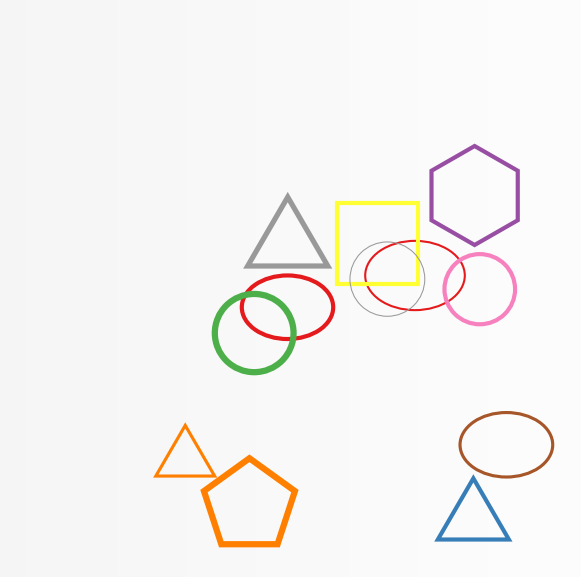[{"shape": "oval", "thickness": 1, "radius": 0.43, "center": [0.714, 0.522]}, {"shape": "oval", "thickness": 2, "radius": 0.39, "center": [0.495, 0.467]}, {"shape": "triangle", "thickness": 2, "radius": 0.35, "center": [0.814, 0.1]}, {"shape": "circle", "thickness": 3, "radius": 0.34, "center": [0.437, 0.422]}, {"shape": "hexagon", "thickness": 2, "radius": 0.43, "center": [0.817, 0.661]}, {"shape": "pentagon", "thickness": 3, "radius": 0.41, "center": [0.429, 0.123]}, {"shape": "triangle", "thickness": 1.5, "radius": 0.29, "center": [0.319, 0.204]}, {"shape": "square", "thickness": 2, "radius": 0.35, "center": [0.65, 0.577]}, {"shape": "oval", "thickness": 1.5, "radius": 0.4, "center": [0.871, 0.229]}, {"shape": "circle", "thickness": 2, "radius": 0.3, "center": [0.825, 0.498]}, {"shape": "triangle", "thickness": 2.5, "radius": 0.4, "center": [0.495, 0.578]}, {"shape": "circle", "thickness": 0.5, "radius": 0.32, "center": [0.666, 0.516]}]